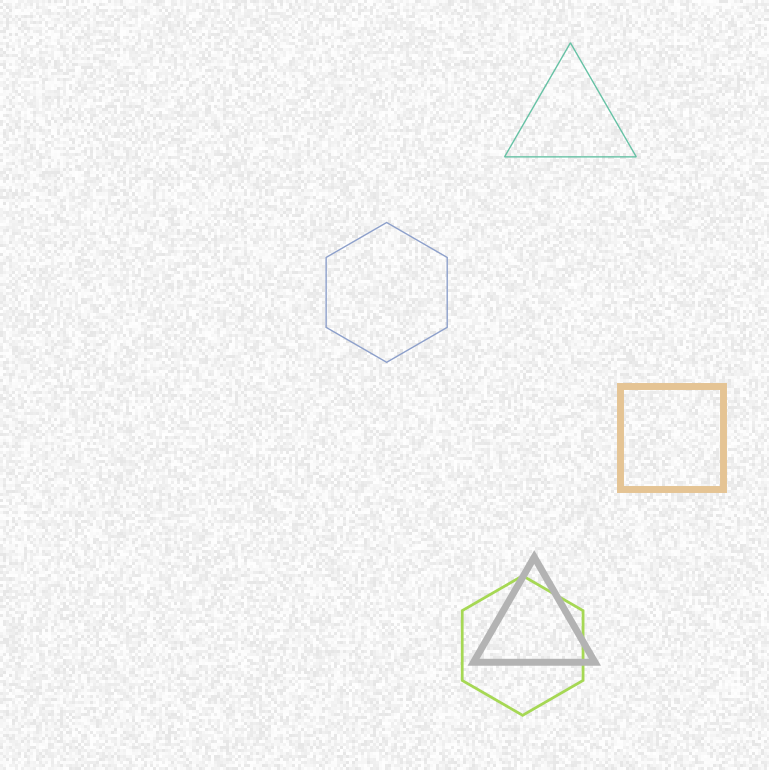[{"shape": "triangle", "thickness": 0.5, "radius": 0.49, "center": [0.741, 0.846]}, {"shape": "hexagon", "thickness": 0.5, "radius": 0.45, "center": [0.502, 0.62]}, {"shape": "hexagon", "thickness": 1, "radius": 0.45, "center": [0.679, 0.162]}, {"shape": "square", "thickness": 2.5, "radius": 0.33, "center": [0.871, 0.432]}, {"shape": "triangle", "thickness": 2.5, "radius": 0.46, "center": [0.694, 0.185]}]